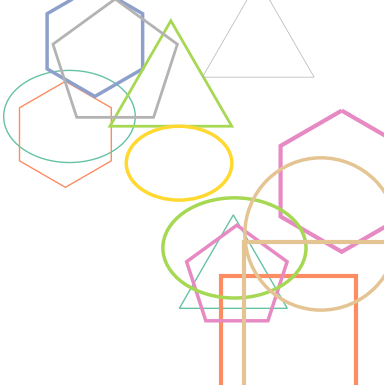[{"shape": "triangle", "thickness": 1, "radius": 0.81, "center": [0.606, 0.28]}, {"shape": "oval", "thickness": 1, "radius": 0.85, "center": [0.18, 0.697]}, {"shape": "square", "thickness": 3, "radius": 0.88, "center": [0.749, 0.106]}, {"shape": "hexagon", "thickness": 1, "radius": 0.69, "center": [0.17, 0.651]}, {"shape": "hexagon", "thickness": 2.5, "radius": 0.72, "center": [0.246, 0.893]}, {"shape": "pentagon", "thickness": 2.5, "radius": 0.69, "center": [0.615, 0.278]}, {"shape": "hexagon", "thickness": 3, "radius": 0.92, "center": [0.888, 0.529]}, {"shape": "triangle", "thickness": 2, "radius": 0.91, "center": [0.444, 0.763]}, {"shape": "oval", "thickness": 2.5, "radius": 0.93, "center": [0.609, 0.356]}, {"shape": "oval", "thickness": 2.5, "radius": 0.69, "center": [0.465, 0.576]}, {"shape": "circle", "thickness": 2.5, "radius": 0.99, "center": [0.834, 0.392]}, {"shape": "square", "thickness": 3, "radius": 0.99, "center": [0.83, 0.174]}, {"shape": "pentagon", "thickness": 2, "radius": 0.85, "center": [0.299, 0.833]}, {"shape": "triangle", "thickness": 0.5, "radius": 0.84, "center": [0.671, 0.883]}]